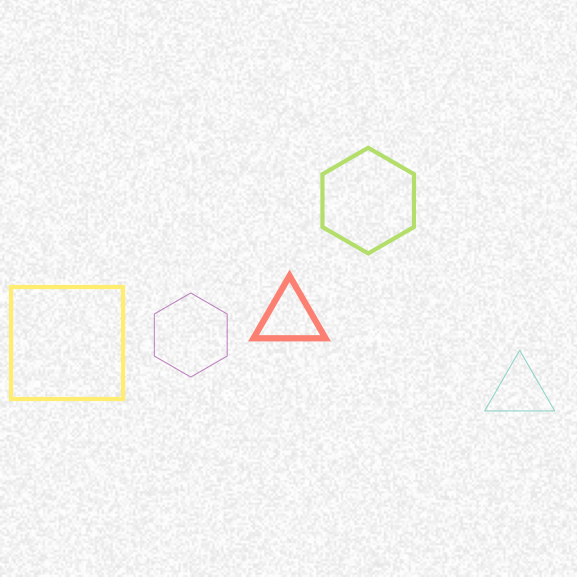[{"shape": "triangle", "thickness": 0.5, "radius": 0.35, "center": [0.9, 0.323]}, {"shape": "triangle", "thickness": 3, "radius": 0.36, "center": [0.501, 0.449]}, {"shape": "hexagon", "thickness": 2, "radius": 0.46, "center": [0.638, 0.652]}, {"shape": "hexagon", "thickness": 0.5, "radius": 0.36, "center": [0.33, 0.419]}, {"shape": "square", "thickness": 2, "radius": 0.49, "center": [0.116, 0.405]}]